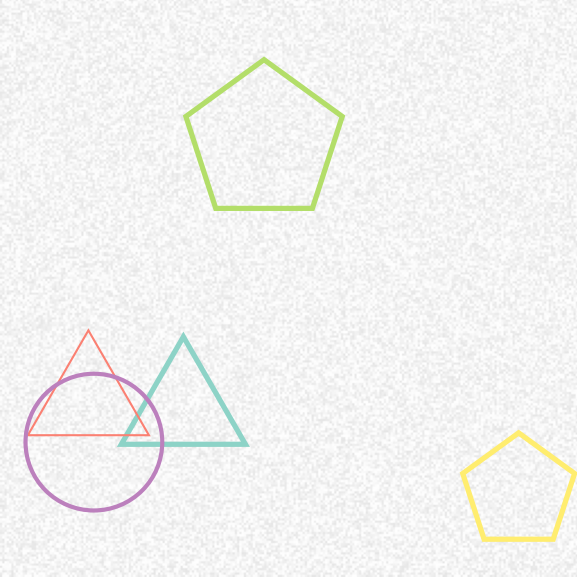[{"shape": "triangle", "thickness": 2.5, "radius": 0.62, "center": [0.318, 0.292]}, {"shape": "triangle", "thickness": 1, "radius": 0.61, "center": [0.153, 0.306]}, {"shape": "pentagon", "thickness": 2.5, "radius": 0.71, "center": [0.457, 0.753]}, {"shape": "circle", "thickness": 2, "radius": 0.59, "center": [0.163, 0.234]}, {"shape": "pentagon", "thickness": 2.5, "radius": 0.51, "center": [0.898, 0.148]}]